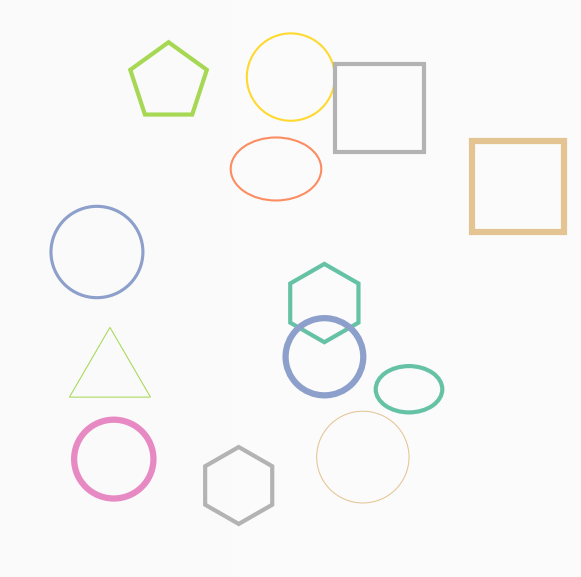[{"shape": "hexagon", "thickness": 2, "radius": 0.34, "center": [0.558, 0.474]}, {"shape": "oval", "thickness": 2, "radius": 0.29, "center": [0.704, 0.325]}, {"shape": "oval", "thickness": 1, "radius": 0.39, "center": [0.475, 0.707]}, {"shape": "circle", "thickness": 1.5, "radius": 0.4, "center": [0.167, 0.563]}, {"shape": "circle", "thickness": 3, "radius": 0.33, "center": [0.558, 0.381]}, {"shape": "circle", "thickness": 3, "radius": 0.34, "center": [0.196, 0.204]}, {"shape": "pentagon", "thickness": 2, "radius": 0.35, "center": [0.29, 0.857]}, {"shape": "triangle", "thickness": 0.5, "radius": 0.4, "center": [0.189, 0.352]}, {"shape": "circle", "thickness": 1, "radius": 0.38, "center": [0.5, 0.866]}, {"shape": "square", "thickness": 3, "radius": 0.4, "center": [0.892, 0.676]}, {"shape": "circle", "thickness": 0.5, "radius": 0.4, "center": [0.624, 0.208]}, {"shape": "hexagon", "thickness": 2, "radius": 0.33, "center": [0.411, 0.158]}, {"shape": "square", "thickness": 2, "radius": 0.38, "center": [0.652, 0.812]}]